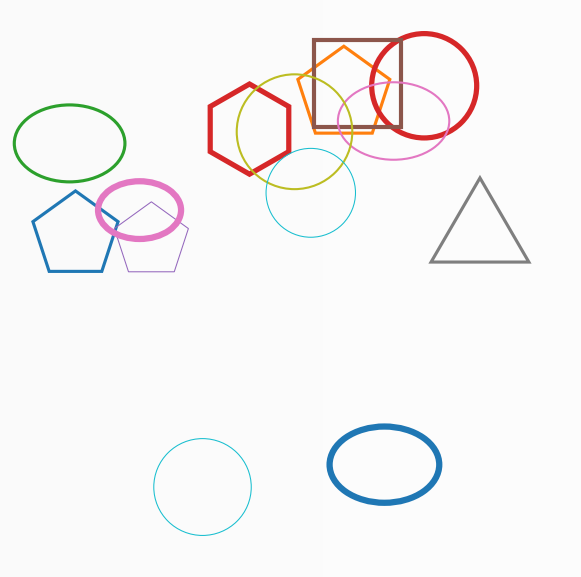[{"shape": "pentagon", "thickness": 1.5, "radius": 0.39, "center": [0.13, 0.592]}, {"shape": "oval", "thickness": 3, "radius": 0.47, "center": [0.661, 0.195]}, {"shape": "pentagon", "thickness": 1.5, "radius": 0.42, "center": [0.592, 0.836]}, {"shape": "oval", "thickness": 1.5, "radius": 0.48, "center": [0.12, 0.751]}, {"shape": "circle", "thickness": 2.5, "radius": 0.45, "center": [0.73, 0.851]}, {"shape": "hexagon", "thickness": 2.5, "radius": 0.39, "center": [0.429, 0.776]}, {"shape": "pentagon", "thickness": 0.5, "radius": 0.33, "center": [0.26, 0.583]}, {"shape": "square", "thickness": 2, "radius": 0.38, "center": [0.615, 0.855]}, {"shape": "oval", "thickness": 1, "radius": 0.48, "center": [0.677, 0.79]}, {"shape": "oval", "thickness": 3, "radius": 0.36, "center": [0.24, 0.635]}, {"shape": "triangle", "thickness": 1.5, "radius": 0.49, "center": [0.826, 0.594]}, {"shape": "circle", "thickness": 1, "radius": 0.5, "center": [0.507, 0.771]}, {"shape": "circle", "thickness": 0.5, "radius": 0.42, "center": [0.348, 0.156]}, {"shape": "circle", "thickness": 0.5, "radius": 0.38, "center": [0.535, 0.665]}]